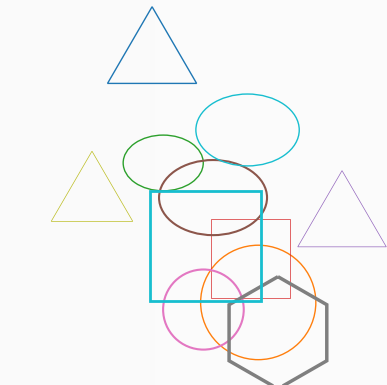[{"shape": "triangle", "thickness": 1, "radius": 0.66, "center": [0.392, 0.85]}, {"shape": "circle", "thickness": 1, "radius": 0.74, "center": [0.666, 0.214]}, {"shape": "oval", "thickness": 1, "radius": 0.52, "center": [0.421, 0.577]}, {"shape": "square", "thickness": 0.5, "radius": 0.51, "center": [0.645, 0.328]}, {"shape": "triangle", "thickness": 0.5, "radius": 0.66, "center": [0.883, 0.425]}, {"shape": "oval", "thickness": 1.5, "radius": 0.7, "center": [0.55, 0.487]}, {"shape": "circle", "thickness": 1.5, "radius": 0.52, "center": [0.525, 0.196]}, {"shape": "hexagon", "thickness": 2.5, "radius": 0.73, "center": [0.717, 0.136]}, {"shape": "triangle", "thickness": 0.5, "radius": 0.61, "center": [0.237, 0.486]}, {"shape": "square", "thickness": 2, "radius": 0.72, "center": [0.53, 0.36]}, {"shape": "oval", "thickness": 1, "radius": 0.67, "center": [0.639, 0.662]}]